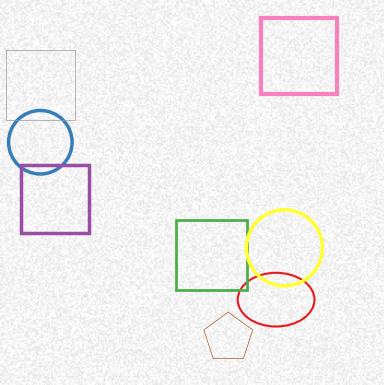[{"shape": "oval", "thickness": 1.5, "radius": 0.5, "center": [0.717, 0.222]}, {"shape": "circle", "thickness": 2.5, "radius": 0.41, "center": [0.105, 0.631]}, {"shape": "square", "thickness": 2, "radius": 0.46, "center": [0.549, 0.337]}, {"shape": "square", "thickness": 2.5, "radius": 0.44, "center": [0.142, 0.484]}, {"shape": "circle", "thickness": 2.5, "radius": 0.49, "center": [0.739, 0.356]}, {"shape": "pentagon", "thickness": 0.5, "radius": 0.33, "center": [0.593, 0.123]}, {"shape": "square", "thickness": 3, "radius": 0.49, "center": [0.776, 0.854]}, {"shape": "square", "thickness": 0.5, "radius": 0.45, "center": [0.105, 0.778]}]